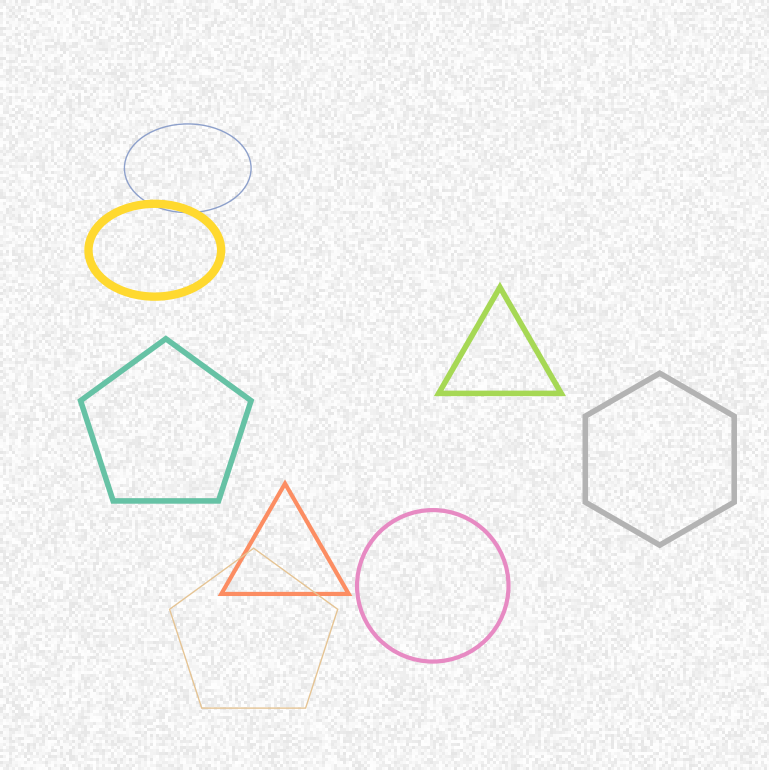[{"shape": "pentagon", "thickness": 2, "radius": 0.58, "center": [0.215, 0.444]}, {"shape": "triangle", "thickness": 1.5, "radius": 0.48, "center": [0.37, 0.276]}, {"shape": "oval", "thickness": 0.5, "radius": 0.41, "center": [0.244, 0.781]}, {"shape": "circle", "thickness": 1.5, "radius": 0.49, "center": [0.562, 0.239]}, {"shape": "triangle", "thickness": 2, "radius": 0.46, "center": [0.649, 0.535]}, {"shape": "oval", "thickness": 3, "radius": 0.43, "center": [0.201, 0.675]}, {"shape": "pentagon", "thickness": 0.5, "radius": 0.57, "center": [0.329, 0.173]}, {"shape": "hexagon", "thickness": 2, "radius": 0.56, "center": [0.857, 0.404]}]